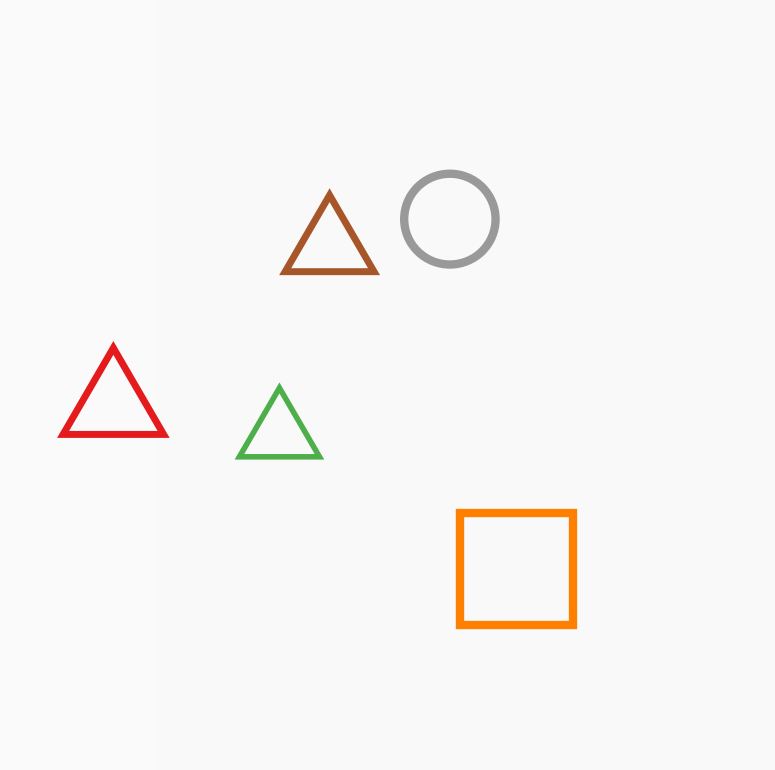[{"shape": "triangle", "thickness": 2.5, "radius": 0.37, "center": [0.146, 0.473]}, {"shape": "triangle", "thickness": 2, "radius": 0.3, "center": [0.361, 0.437]}, {"shape": "square", "thickness": 3, "radius": 0.36, "center": [0.666, 0.261]}, {"shape": "triangle", "thickness": 2.5, "radius": 0.33, "center": [0.425, 0.68]}, {"shape": "circle", "thickness": 3, "radius": 0.29, "center": [0.58, 0.715]}]